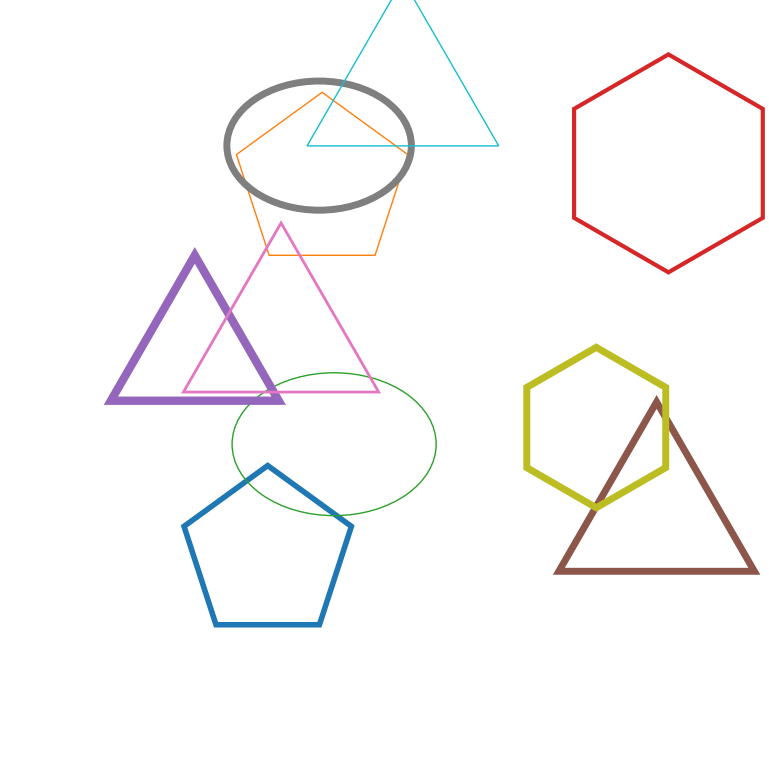[{"shape": "pentagon", "thickness": 2, "radius": 0.57, "center": [0.348, 0.281]}, {"shape": "pentagon", "thickness": 0.5, "radius": 0.59, "center": [0.418, 0.763]}, {"shape": "oval", "thickness": 0.5, "radius": 0.66, "center": [0.434, 0.423]}, {"shape": "hexagon", "thickness": 1.5, "radius": 0.71, "center": [0.868, 0.788]}, {"shape": "triangle", "thickness": 3, "radius": 0.63, "center": [0.253, 0.543]}, {"shape": "triangle", "thickness": 2.5, "radius": 0.73, "center": [0.853, 0.331]}, {"shape": "triangle", "thickness": 1, "radius": 0.73, "center": [0.365, 0.564]}, {"shape": "oval", "thickness": 2.5, "radius": 0.6, "center": [0.414, 0.811]}, {"shape": "hexagon", "thickness": 2.5, "radius": 0.52, "center": [0.774, 0.445]}, {"shape": "triangle", "thickness": 0.5, "radius": 0.72, "center": [0.523, 0.882]}]